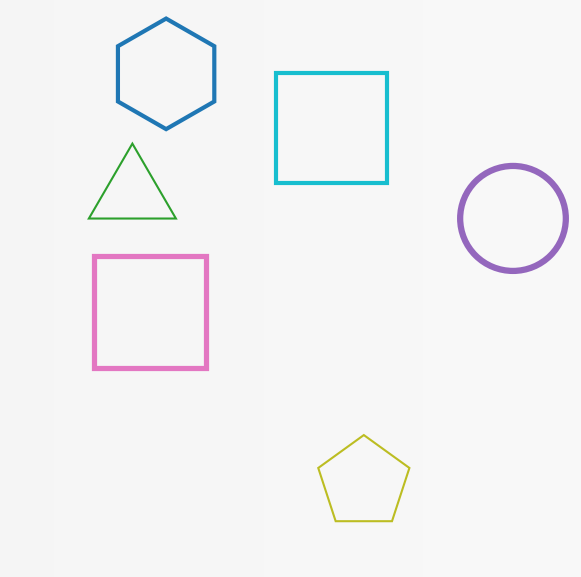[{"shape": "hexagon", "thickness": 2, "radius": 0.48, "center": [0.286, 0.871]}, {"shape": "triangle", "thickness": 1, "radius": 0.43, "center": [0.228, 0.664]}, {"shape": "circle", "thickness": 3, "radius": 0.45, "center": [0.883, 0.621]}, {"shape": "square", "thickness": 2.5, "radius": 0.48, "center": [0.258, 0.459]}, {"shape": "pentagon", "thickness": 1, "radius": 0.41, "center": [0.626, 0.163]}, {"shape": "square", "thickness": 2, "radius": 0.48, "center": [0.571, 0.777]}]